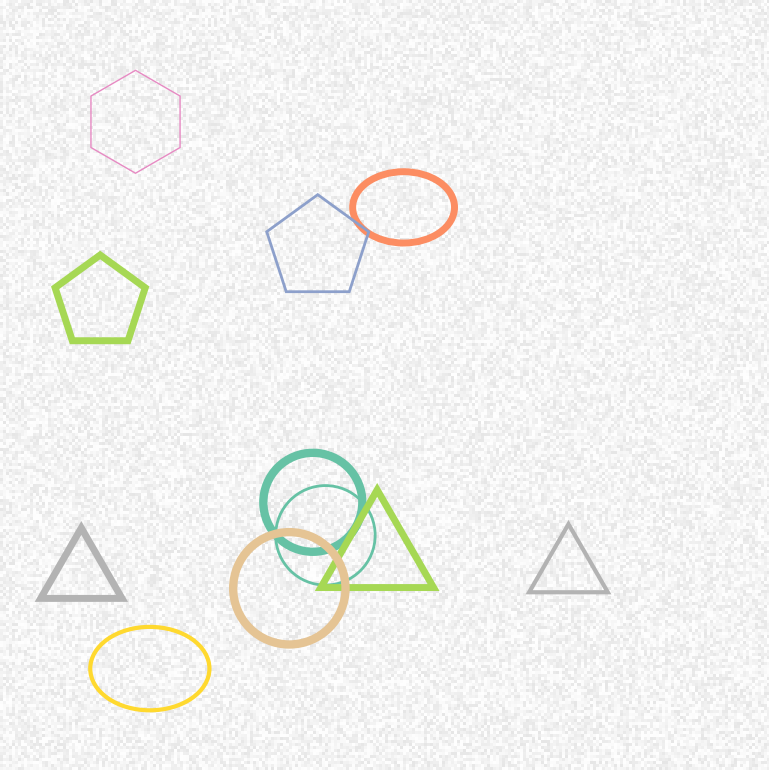[{"shape": "circle", "thickness": 1, "radius": 0.32, "center": [0.423, 0.305]}, {"shape": "circle", "thickness": 3, "radius": 0.32, "center": [0.406, 0.348]}, {"shape": "oval", "thickness": 2.5, "radius": 0.33, "center": [0.524, 0.731]}, {"shape": "pentagon", "thickness": 1, "radius": 0.35, "center": [0.413, 0.678]}, {"shape": "hexagon", "thickness": 0.5, "radius": 0.33, "center": [0.176, 0.842]}, {"shape": "triangle", "thickness": 2.5, "radius": 0.42, "center": [0.49, 0.279]}, {"shape": "pentagon", "thickness": 2.5, "radius": 0.31, "center": [0.13, 0.607]}, {"shape": "oval", "thickness": 1.5, "radius": 0.39, "center": [0.195, 0.132]}, {"shape": "circle", "thickness": 3, "radius": 0.36, "center": [0.376, 0.236]}, {"shape": "triangle", "thickness": 2.5, "radius": 0.3, "center": [0.106, 0.253]}, {"shape": "triangle", "thickness": 1.5, "radius": 0.29, "center": [0.738, 0.26]}]